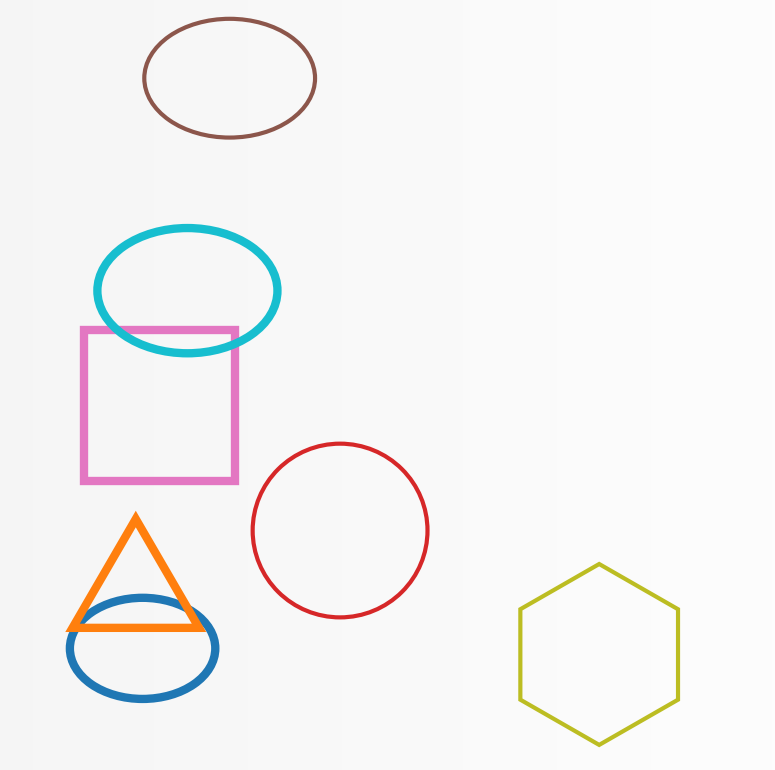[{"shape": "oval", "thickness": 3, "radius": 0.47, "center": [0.184, 0.158]}, {"shape": "triangle", "thickness": 3, "radius": 0.47, "center": [0.175, 0.232]}, {"shape": "circle", "thickness": 1.5, "radius": 0.56, "center": [0.439, 0.311]}, {"shape": "oval", "thickness": 1.5, "radius": 0.55, "center": [0.296, 0.898]}, {"shape": "square", "thickness": 3, "radius": 0.49, "center": [0.206, 0.474]}, {"shape": "hexagon", "thickness": 1.5, "radius": 0.59, "center": [0.773, 0.15]}, {"shape": "oval", "thickness": 3, "radius": 0.58, "center": [0.242, 0.623]}]